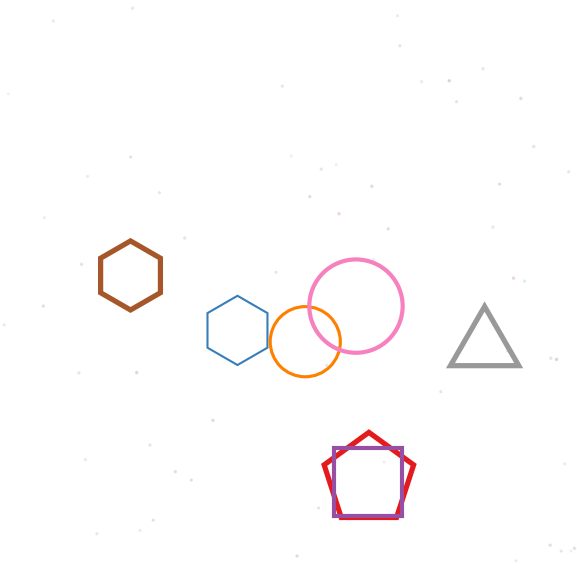[{"shape": "pentagon", "thickness": 2.5, "radius": 0.41, "center": [0.639, 0.169]}, {"shape": "hexagon", "thickness": 1, "radius": 0.3, "center": [0.411, 0.427]}, {"shape": "square", "thickness": 2, "radius": 0.3, "center": [0.637, 0.165]}, {"shape": "circle", "thickness": 1.5, "radius": 0.3, "center": [0.529, 0.407]}, {"shape": "hexagon", "thickness": 2.5, "radius": 0.3, "center": [0.226, 0.522]}, {"shape": "circle", "thickness": 2, "radius": 0.4, "center": [0.616, 0.469]}, {"shape": "triangle", "thickness": 2.5, "radius": 0.34, "center": [0.839, 0.4]}]